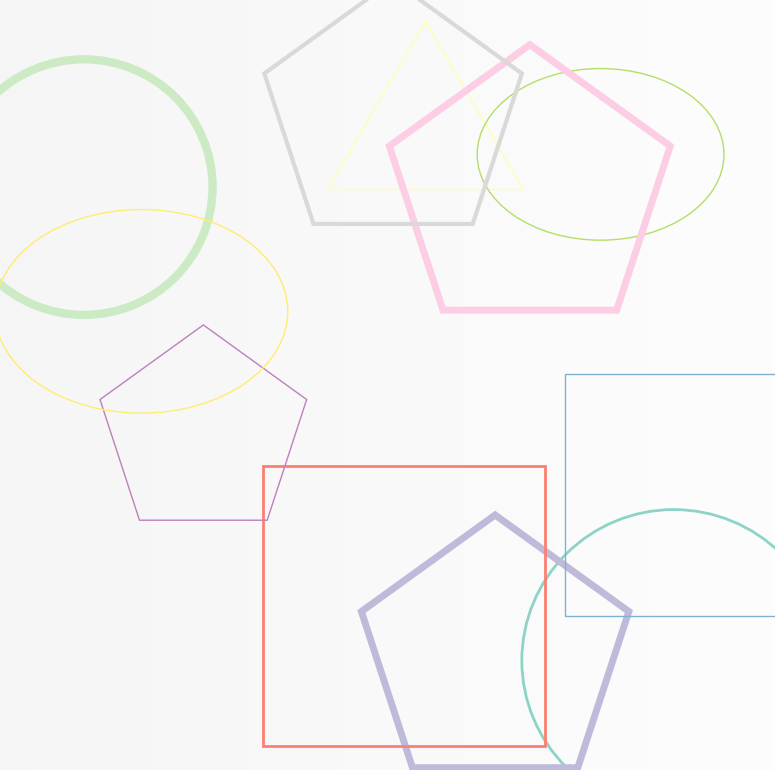[{"shape": "circle", "thickness": 1, "radius": 0.98, "center": [0.869, 0.142]}, {"shape": "triangle", "thickness": 0.5, "radius": 0.73, "center": [0.549, 0.827]}, {"shape": "pentagon", "thickness": 2.5, "radius": 0.91, "center": [0.639, 0.15]}, {"shape": "square", "thickness": 1, "radius": 0.91, "center": [0.521, 0.213]}, {"shape": "square", "thickness": 0.5, "radius": 0.79, "center": [0.886, 0.357]}, {"shape": "oval", "thickness": 0.5, "radius": 0.8, "center": [0.775, 0.8]}, {"shape": "pentagon", "thickness": 2.5, "radius": 0.95, "center": [0.684, 0.751]}, {"shape": "pentagon", "thickness": 1.5, "radius": 0.87, "center": [0.507, 0.851]}, {"shape": "pentagon", "thickness": 0.5, "radius": 0.7, "center": [0.262, 0.438]}, {"shape": "circle", "thickness": 3, "radius": 0.83, "center": [0.108, 0.757]}, {"shape": "oval", "thickness": 0.5, "radius": 0.94, "center": [0.182, 0.596]}]